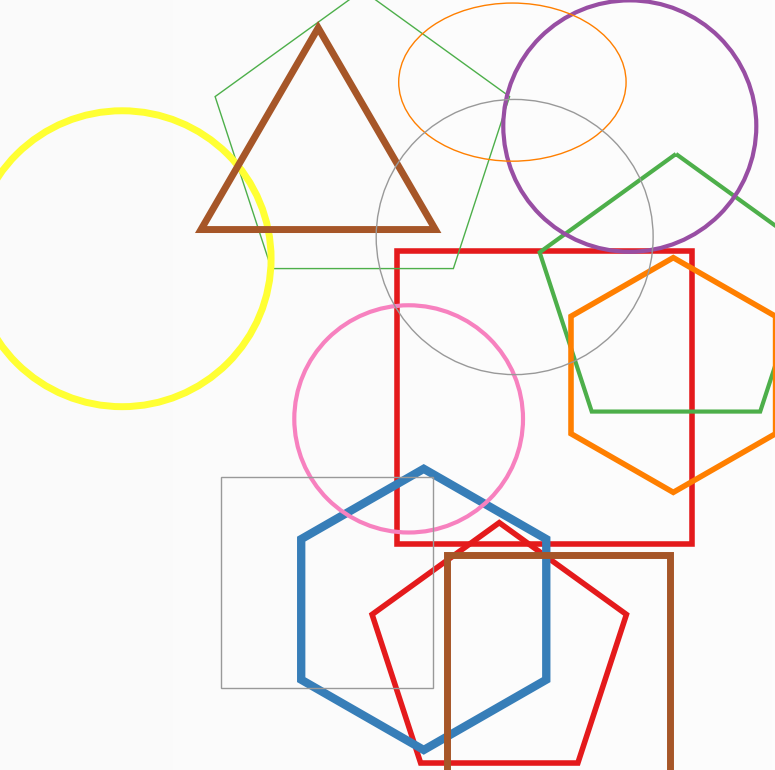[{"shape": "square", "thickness": 2, "radius": 0.95, "center": [0.703, 0.484]}, {"shape": "pentagon", "thickness": 2, "radius": 0.86, "center": [0.644, 0.149]}, {"shape": "hexagon", "thickness": 3, "radius": 0.91, "center": [0.547, 0.209]}, {"shape": "pentagon", "thickness": 1.5, "radius": 0.92, "center": [0.872, 0.615]}, {"shape": "pentagon", "thickness": 0.5, "radius": 1.0, "center": [0.468, 0.813]}, {"shape": "circle", "thickness": 1.5, "radius": 0.82, "center": [0.813, 0.836]}, {"shape": "hexagon", "thickness": 2, "radius": 0.76, "center": [0.869, 0.513]}, {"shape": "oval", "thickness": 0.5, "radius": 0.73, "center": [0.661, 0.893]}, {"shape": "circle", "thickness": 2.5, "radius": 0.96, "center": [0.158, 0.664]}, {"shape": "triangle", "thickness": 2.5, "radius": 0.87, "center": [0.411, 0.789]}, {"shape": "square", "thickness": 2.5, "radius": 0.72, "center": [0.721, 0.135]}, {"shape": "circle", "thickness": 1.5, "radius": 0.74, "center": [0.527, 0.456]}, {"shape": "square", "thickness": 0.5, "radius": 0.68, "center": [0.422, 0.244]}, {"shape": "circle", "thickness": 0.5, "radius": 0.89, "center": [0.664, 0.692]}]